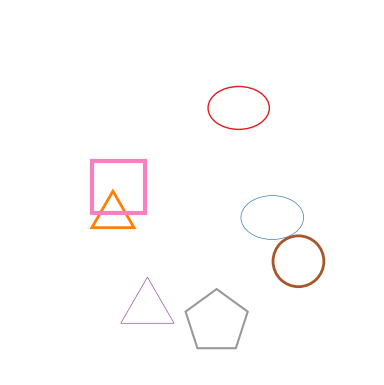[{"shape": "oval", "thickness": 1, "radius": 0.4, "center": [0.62, 0.72]}, {"shape": "oval", "thickness": 0.5, "radius": 0.41, "center": [0.707, 0.435]}, {"shape": "triangle", "thickness": 0.5, "radius": 0.4, "center": [0.383, 0.2]}, {"shape": "triangle", "thickness": 2, "radius": 0.32, "center": [0.293, 0.44]}, {"shape": "circle", "thickness": 2, "radius": 0.33, "center": [0.775, 0.321]}, {"shape": "square", "thickness": 3, "radius": 0.34, "center": [0.308, 0.515]}, {"shape": "pentagon", "thickness": 1.5, "radius": 0.42, "center": [0.563, 0.164]}]